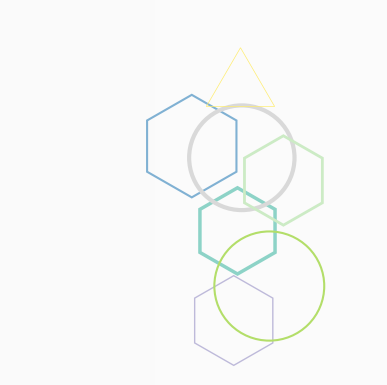[{"shape": "hexagon", "thickness": 2.5, "radius": 0.56, "center": [0.613, 0.4]}, {"shape": "hexagon", "thickness": 1, "radius": 0.58, "center": [0.603, 0.167]}, {"shape": "hexagon", "thickness": 1.5, "radius": 0.67, "center": [0.495, 0.621]}, {"shape": "circle", "thickness": 1.5, "radius": 0.71, "center": [0.695, 0.257]}, {"shape": "circle", "thickness": 3, "radius": 0.68, "center": [0.624, 0.59]}, {"shape": "hexagon", "thickness": 2, "radius": 0.58, "center": [0.731, 0.531]}, {"shape": "triangle", "thickness": 0.5, "radius": 0.51, "center": [0.621, 0.774]}]